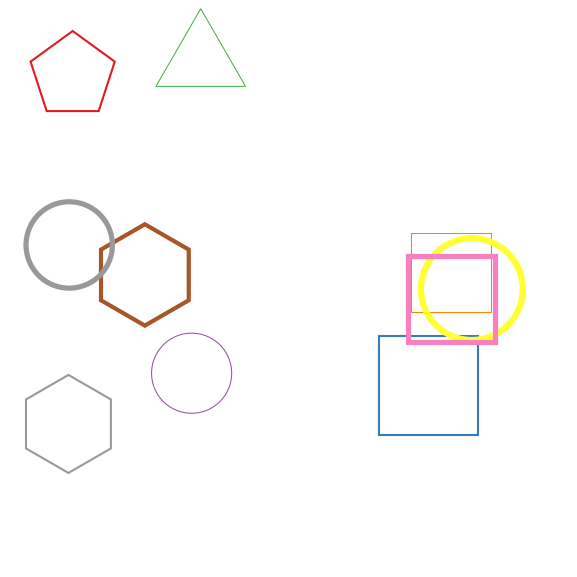[{"shape": "pentagon", "thickness": 1, "radius": 0.38, "center": [0.126, 0.869]}, {"shape": "square", "thickness": 1, "radius": 0.43, "center": [0.742, 0.332]}, {"shape": "triangle", "thickness": 0.5, "radius": 0.45, "center": [0.348, 0.894]}, {"shape": "circle", "thickness": 0.5, "radius": 0.35, "center": [0.332, 0.353]}, {"shape": "square", "thickness": 0.5, "radius": 0.35, "center": [0.781, 0.527]}, {"shape": "circle", "thickness": 3, "radius": 0.44, "center": [0.817, 0.498]}, {"shape": "hexagon", "thickness": 2, "radius": 0.44, "center": [0.251, 0.523]}, {"shape": "square", "thickness": 2.5, "radius": 0.37, "center": [0.782, 0.482]}, {"shape": "circle", "thickness": 2.5, "radius": 0.37, "center": [0.12, 0.575]}, {"shape": "hexagon", "thickness": 1, "radius": 0.42, "center": [0.119, 0.265]}]